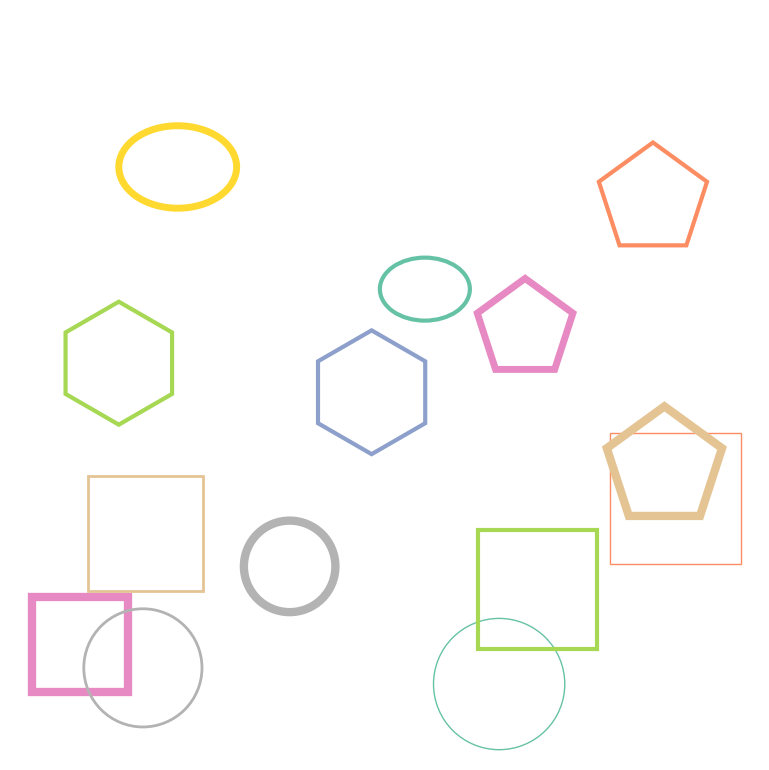[{"shape": "circle", "thickness": 0.5, "radius": 0.43, "center": [0.648, 0.112]}, {"shape": "oval", "thickness": 1.5, "radius": 0.29, "center": [0.552, 0.625]}, {"shape": "pentagon", "thickness": 1.5, "radius": 0.37, "center": [0.848, 0.741]}, {"shape": "square", "thickness": 0.5, "radius": 0.43, "center": [0.877, 0.353]}, {"shape": "hexagon", "thickness": 1.5, "radius": 0.4, "center": [0.483, 0.491]}, {"shape": "pentagon", "thickness": 2.5, "radius": 0.33, "center": [0.682, 0.573]}, {"shape": "square", "thickness": 3, "radius": 0.31, "center": [0.104, 0.163]}, {"shape": "hexagon", "thickness": 1.5, "radius": 0.4, "center": [0.154, 0.528]}, {"shape": "square", "thickness": 1.5, "radius": 0.39, "center": [0.698, 0.234]}, {"shape": "oval", "thickness": 2.5, "radius": 0.38, "center": [0.231, 0.783]}, {"shape": "pentagon", "thickness": 3, "radius": 0.39, "center": [0.863, 0.394]}, {"shape": "square", "thickness": 1, "radius": 0.37, "center": [0.189, 0.307]}, {"shape": "circle", "thickness": 3, "radius": 0.3, "center": [0.376, 0.264]}, {"shape": "circle", "thickness": 1, "radius": 0.38, "center": [0.186, 0.133]}]